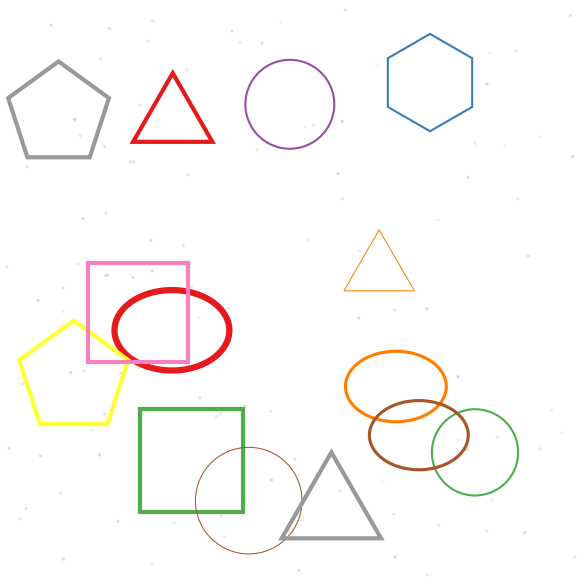[{"shape": "triangle", "thickness": 2, "radius": 0.4, "center": [0.299, 0.793]}, {"shape": "oval", "thickness": 3, "radius": 0.5, "center": [0.298, 0.427]}, {"shape": "hexagon", "thickness": 1, "radius": 0.42, "center": [0.745, 0.856]}, {"shape": "circle", "thickness": 1, "radius": 0.37, "center": [0.823, 0.216]}, {"shape": "square", "thickness": 2, "radius": 0.44, "center": [0.332, 0.202]}, {"shape": "circle", "thickness": 1, "radius": 0.38, "center": [0.502, 0.819]}, {"shape": "oval", "thickness": 1.5, "radius": 0.44, "center": [0.686, 0.33]}, {"shape": "triangle", "thickness": 0.5, "radius": 0.35, "center": [0.657, 0.531]}, {"shape": "pentagon", "thickness": 2, "radius": 0.5, "center": [0.128, 0.345]}, {"shape": "oval", "thickness": 1.5, "radius": 0.43, "center": [0.725, 0.246]}, {"shape": "circle", "thickness": 0.5, "radius": 0.46, "center": [0.431, 0.132]}, {"shape": "square", "thickness": 2, "radius": 0.43, "center": [0.239, 0.458]}, {"shape": "triangle", "thickness": 2, "radius": 0.5, "center": [0.574, 0.117]}, {"shape": "pentagon", "thickness": 2, "radius": 0.46, "center": [0.101, 0.801]}]